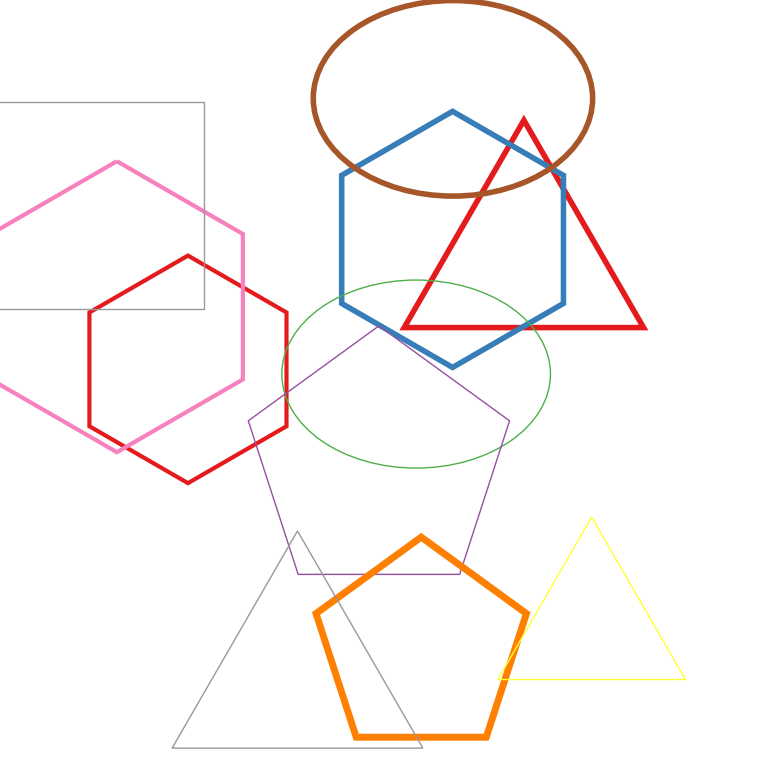[{"shape": "hexagon", "thickness": 1.5, "radius": 0.74, "center": [0.244, 0.52]}, {"shape": "triangle", "thickness": 2, "radius": 0.9, "center": [0.68, 0.664]}, {"shape": "hexagon", "thickness": 2, "radius": 0.83, "center": [0.588, 0.689]}, {"shape": "oval", "thickness": 0.5, "radius": 0.87, "center": [0.54, 0.514]}, {"shape": "pentagon", "thickness": 0.5, "radius": 0.89, "center": [0.492, 0.398]}, {"shape": "pentagon", "thickness": 2.5, "radius": 0.72, "center": [0.547, 0.159]}, {"shape": "triangle", "thickness": 0.5, "radius": 0.7, "center": [0.768, 0.188]}, {"shape": "oval", "thickness": 2, "radius": 0.91, "center": [0.588, 0.872]}, {"shape": "hexagon", "thickness": 1.5, "radius": 0.94, "center": [0.152, 0.602]}, {"shape": "square", "thickness": 0.5, "radius": 0.67, "center": [0.13, 0.733]}, {"shape": "triangle", "thickness": 0.5, "radius": 0.94, "center": [0.386, 0.122]}]